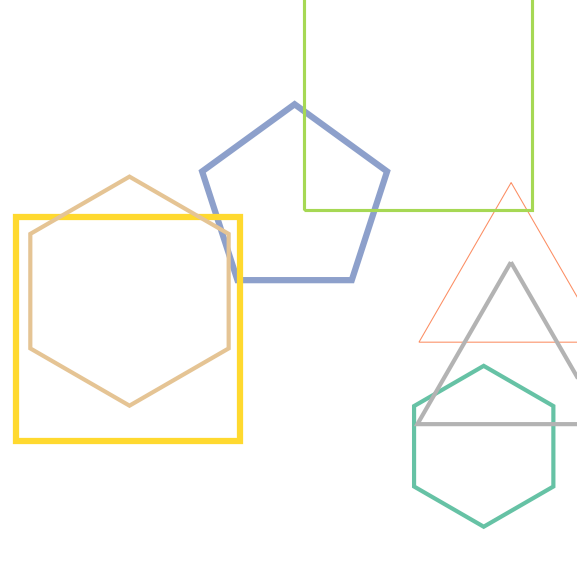[{"shape": "hexagon", "thickness": 2, "radius": 0.7, "center": [0.838, 0.226]}, {"shape": "triangle", "thickness": 0.5, "radius": 0.92, "center": [0.885, 0.499]}, {"shape": "pentagon", "thickness": 3, "radius": 0.84, "center": [0.51, 0.65]}, {"shape": "square", "thickness": 1.5, "radius": 0.99, "center": [0.724, 0.833]}, {"shape": "square", "thickness": 3, "radius": 0.97, "center": [0.222, 0.429]}, {"shape": "hexagon", "thickness": 2, "radius": 0.99, "center": [0.224, 0.495]}, {"shape": "triangle", "thickness": 2, "radius": 0.93, "center": [0.885, 0.358]}]